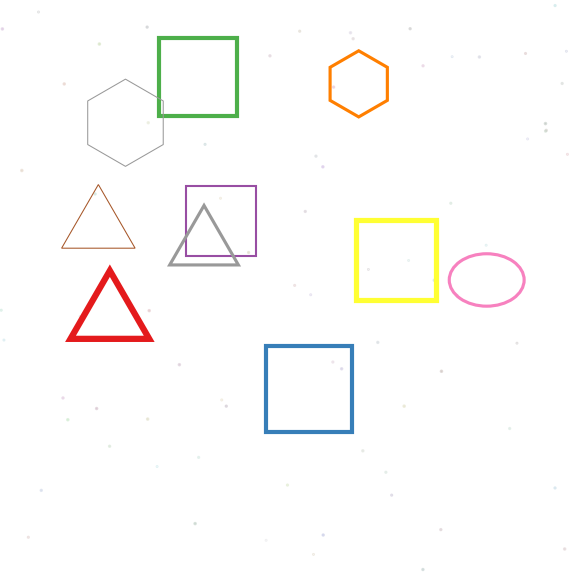[{"shape": "triangle", "thickness": 3, "radius": 0.39, "center": [0.19, 0.452]}, {"shape": "square", "thickness": 2, "radius": 0.37, "center": [0.536, 0.325]}, {"shape": "square", "thickness": 2, "radius": 0.34, "center": [0.343, 0.866]}, {"shape": "square", "thickness": 1, "radius": 0.31, "center": [0.382, 0.616]}, {"shape": "hexagon", "thickness": 1.5, "radius": 0.29, "center": [0.621, 0.854]}, {"shape": "square", "thickness": 2.5, "radius": 0.35, "center": [0.685, 0.549]}, {"shape": "triangle", "thickness": 0.5, "radius": 0.37, "center": [0.17, 0.606]}, {"shape": "oval", "thickness": 1.5, "radius": 0.32, "center": [0.843, 0.514]}, {"shape": "triangle", "thickness": 1.5, "radius": 0.34, "center": [0.353, 0.575]}, {"shape": "hexagon", "thickness": 0.5, "radius": 0.38, "center": [0.217, 0.787]}]